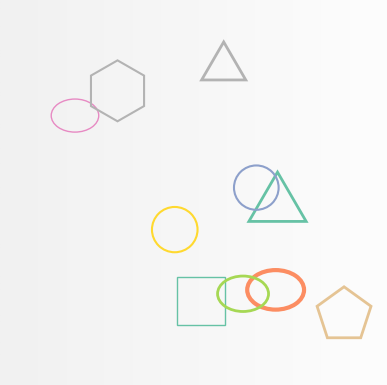[{"shape": "square", "thickness": 1, "radius": 0.31, "center": [0.519, 0.217]}, {"shape": "triangle", "thickness": 2, "radius": 0.43, "center": [0.716, 0.468]}, {"shape": "oval", "thickness": 3, "radius": 0.37, "center": [0.711, 0.247]}, {"shape": "circle", "thickness": 1.5, "radius": 0.29, "center": [0.661, 0.513]}, {"shape": "oval", "thickness": 1, "radius": 0.31, "center": [0.193, 0.7]}, {"shape": "oval", "thickness": 2, "radius": 0.33, "center": [0.627, 0.237]}, {"shape": "circle", "thickness": 1.5, "radius": 0.29, "center": [0.451, 0.404]}, {"shape": "pentagon", "thickness": 2, "radius": 0.37, "center": [0.888, 0.182]}, {"shape": "hexagon", "thickness": 1.5, "radius": 0.4, "center": [0.303, 0.764]}, {"shape": "triangle", "thickness": 2, "radius": 0.33, "center": [0.577, 0.825]}]